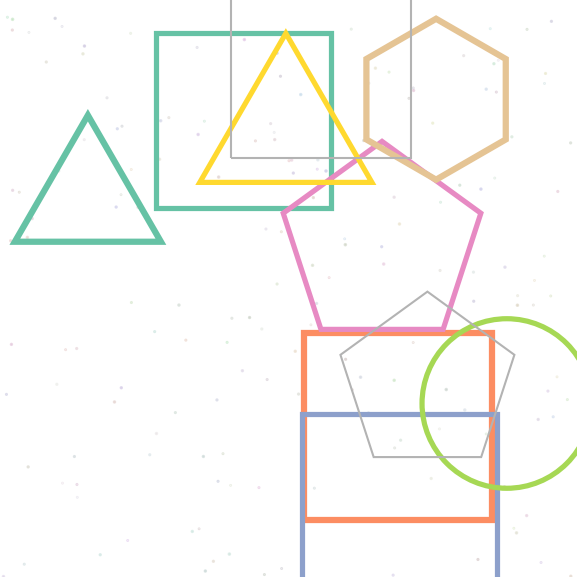[{"shape": "square", "thickness": 2.5, "radius": 0.76, "center": [0.422, 0.791]}, {"shape": "triangle", "thickness": 3, "radius": 0.73, "center": [0.152, 0.654]}, {"shape": "square", "thickness": 3, "radius": 0.81, "center": [0.689, 0.261]}, {"shape": "square", "thickness": 2.5, "radius": 0.84, "center": [0.691, 0.114]}, {"shape": "pentagon", "thickness": 2.5, "radius": 0.9, "center": [0.662, 0.574]}, {"shape": "circle", "thickness": 2.5, "radius": 0.73, "center": [0.878, 0.3]}, {"shape": "triangle", "thickness": 2.5, "radius": 0.86, "center": [0.495, 0.769]}, {"shape": "hexagon", "thickness": 3, "radius": 0.7, "center": [0.755, 0.827]}, {"shape": "square", "thickness": 1, "radius": 0.78, "center": [0.556, 0.882]}, {"shape": "pentagon", "thickness": 1, "radius": 0.79, "center": [0.74, 0.336]}]